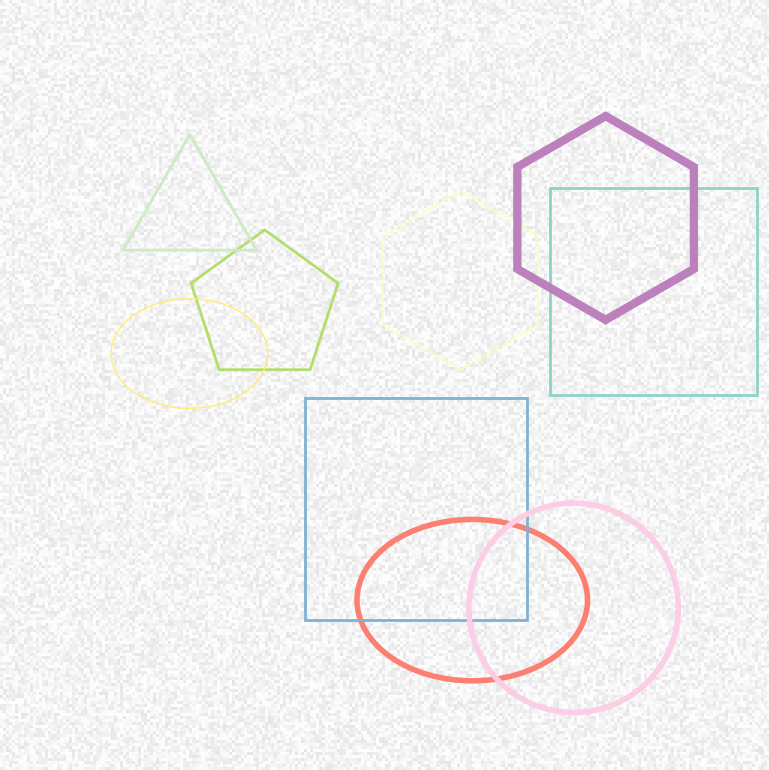[{"shape": "square", "thickness": 1, "radius": 0.67, "center": [0.848, 0.622]}, {"shape": "hexagon", "thickness": 0.5, "radius": 0.58, "center": [0.598, 0.636]}, {"shape": "oval", "thickness": 2, "radius": 0.75, "center": [0.613, 0.221]}, {"shape": "square", "thickness": 1, "radius": 0.72, "center": [0.54, 0.339]}, {"shape": "pentagon", "thickness": 1, "radius": 0.5, "center": [0.344, 0.601]}, {"shape": "circle", "thickness": 2, "radius": 0.68, "center": [0.745, 0.211]}, {"shape": "hexagon", "thickness": 3, "radius": 0.66, "center": [0.787, 0.717]}, {"shape": "triangle", "thickness": 1, "radius": 0.5, "center": [0.246, 0.725]}, {"shape": "oval", "thickness": 0.5, "radius": 0.51, "center": [0.246, 0.541]}]